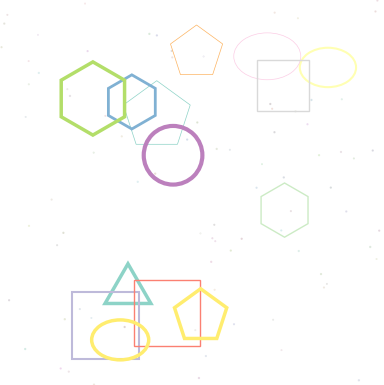[{"shape": "pentagon", "thickness": 0.5, "radius": 0.46, "center": [0.407, 0.699]}, {"shape": "triangle", "thickness": 2.5, "radius": 0.34, "center": [0.332, 0.246]}, {"shape": "oval", "thickness": 1.5, "radius": 0.37, "center": [0.852, 0.825]}, {"shape": "square", "thickness": 1.5, "radius": 0.43, "center": [0.274, 0.154]}, {"shape": "square", "thickness": 1, "radius": 0.42, "center": [0.434, 0.187]}, {"shape": "hexagon", "thickness": 2, "radius": 0.35, "center": [0.342, 0.735]}, {"shape": "pentagon", "thickness": 0.5, "radius": 0.36, "center": [0.511, 0.864]}, {"shape": "hexagon", "thickness": 2.5, "radius": 0.48, "center": [0.241, 0.744]}, {"shape": "oval", "thickness": 0.5, "radius": 0.44, "center": [0.694, 0.854]}, {"shape": "square", "thickness": 1, "radius": 0.33, "center": [0.735, 0.777]}, {"shape": "circle", "thickness": 3, "radius": 0.38, "center": [0.449, 0.597]}, {"shape": "hexagon", "thickness": 1, "radius": 0.35, "center": [0.739, 0.454]}, {"shape": "pentagon", "thickness": 2.5, "radius": 0.36, "center": [0.521, 0.179]}, {"shape": "oval", "thickness": 2.5, "radius": 0.37, "center": [0.312, 0.117]}]